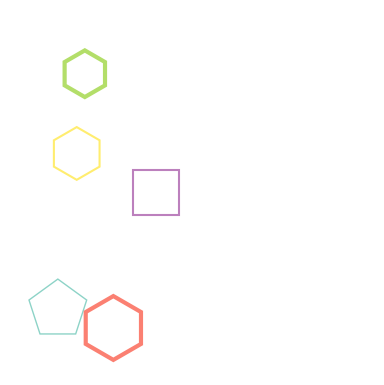[{"shape": "pentagon", "thickness": 1, "radius": 0.39, "center": [0.15, 0.196]}, {"shape": "hexagon", "thickness": 3, "radius": 0.41, "center": [0.294, 0.148]}, {"shape": "hexagon", "thickness": 3, "radius": 0.3, "center": [0.22, 0.809]}, {"shape": "square", "thickness": 1.5, "radius": 0.29, "center": [0.406, 0.499]}, {"shape": "hexagon", "thickness": 1.5, "radius": 0.34, "center": [0.199, 0.601]}]